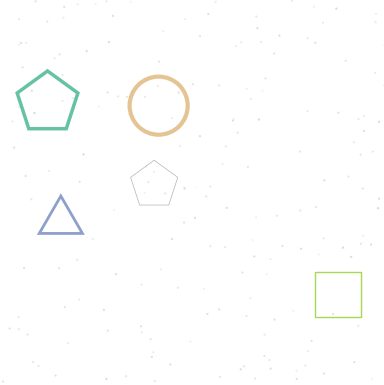[{"shape": "pentagon", "thickness": 2.5, "radius": 0.41, "center": [0.123, 0.733]}, {"shape": "triangle", "thickness": 2, "radius": 0.32, "center": [0.158, 0.426]}, {"shape": "square", "thickness": 1, "radius": 0.3, "center": [0.878, 0.235]}, {"shape": "circle", "thickness": 3, "radius": 0.38, "center": [0.412, 0.726]}, {"shape": "pentagon", "thickness": 0.5, "radius": 0.32, "center": [0.4, 0.519]}]